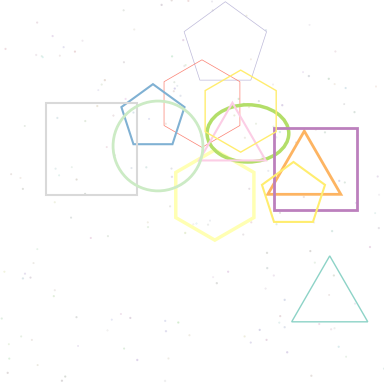[{"shape": "triangle", "thickness": 1, "radius": 0.57, "center": [0.856, 0.221]}, {"shape": "hexagon", "thickness": 2.5, "radius": 0.59, "center": [0.558, 0.493]}, {"shape": "pentagon", "thickness": 0.5, "radius": 0.56, "center": [0.585, 0.883]}, {"shape": "hexagon", "thickness": 0.5, "radius": 0.57, "center": [0.525, 0.731]}, {"shape": "pentagon", "thickness": 1.5, "radius": 0.43, "center": [0.397, 0.695]}, {"shape": "triangle", "thickness": 2, "radius": 0.55, "center": [0.79, 0.55]}, {"shape": "oval", "thickness": 2.5, "radius": 0.53, "center": [0.644, 0.654]}, {"shape": "triangle", "thickness": 1.5, "radius": 0.5, "center": [0.604, 0.633]}, {"shape": "square", "thickness": 1.5, "radius": 0.59, "center": [0.237, 0.613]}, {"shape": "square", "thickness": 2, "radius": 0.54, "center": [0.82, 0.561]}, {"shape": "circle", "thickness": 2, "radius": 0.58, "center": [0.41, 0.621]}, {"shape": "pentagon", "thickness": 1.5, "radius": 0.43, "center": [0.762, 0.493]}, {"shape": "hexagon", "thickness": 1, "radius": 0.53, "center": [0.625, 0.711]}]